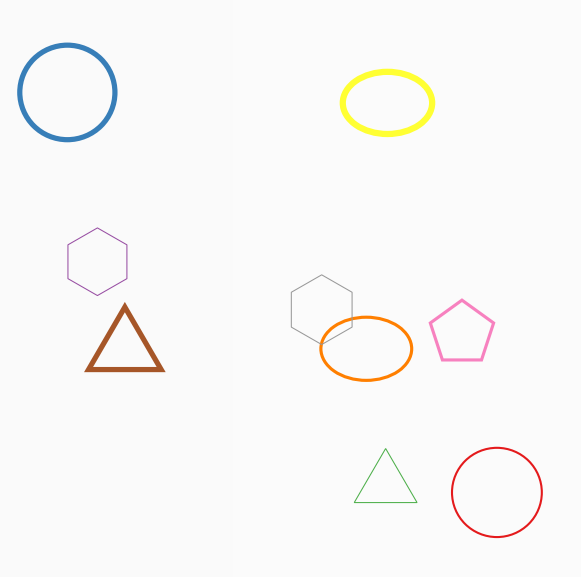[{"shape": "circle", "thickness": 1, "radius": 0.39, "center": [0.855, 0.146]}, {"shape": "circle", "thickness": 2.5, "radius": 0.41, "center": [0.116, 0.839]}, {"shape": "triangle", "thickness": 0.5, "radius": 0.31, "center": [0.663, 0.16]}, {"shape": "hexagon", "thickness": 0.5, "radius": 0.29, "center": [0.168, 0.546]}, {"shape": "oval", "thickness": 1.5, "radius": 0.39, "center": [0.63, 0.395]}, {"shape": "oval", "thickness": 3, "radius": 0.38, "center": [0.667, 0.821]}, {"shape": "triangle", "thickness": 2.5, "radius": 0.36, "center": [0.215, 0.395]}, {"shape": "pentagon", "thickness": 1.5, "radius": 0.29, "center": [0.795, 0.422]}, {"shape": "hexagon", "thickness": 0.5, "radius": 0.3, "center": [0.553, 0.463]}]